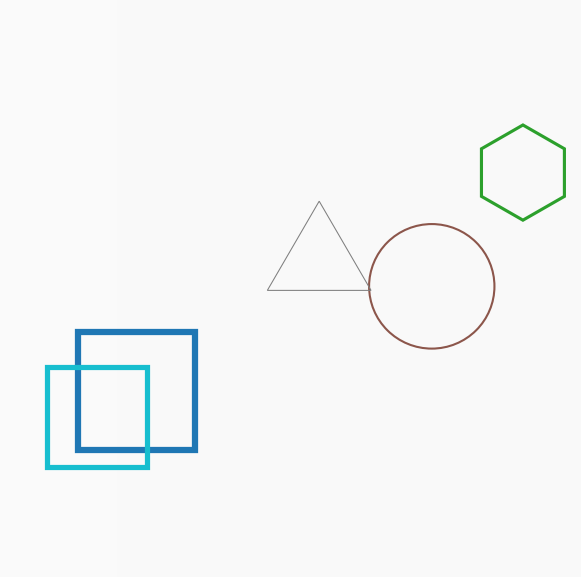[{"shape": "square", "thickness": 3, "radius": 0.51, "center": [0.235, 0.322]}, {"shape": "hexagon", "thickness": 1.5, "radius": 0.41, "center": [0.9, 0.7]}, {"shape": "circle", "thickness": 1, "radius": 0.54, "center": [0.743, 0.503]}, {"shape": "triangle", "thickness": 0.5, "radius": 0.51, "center": [0.549, 0.548]}, {"shape": "square", "thickness": 2.5, "radius": 0.43, "center": [0.168, 0.277]}]